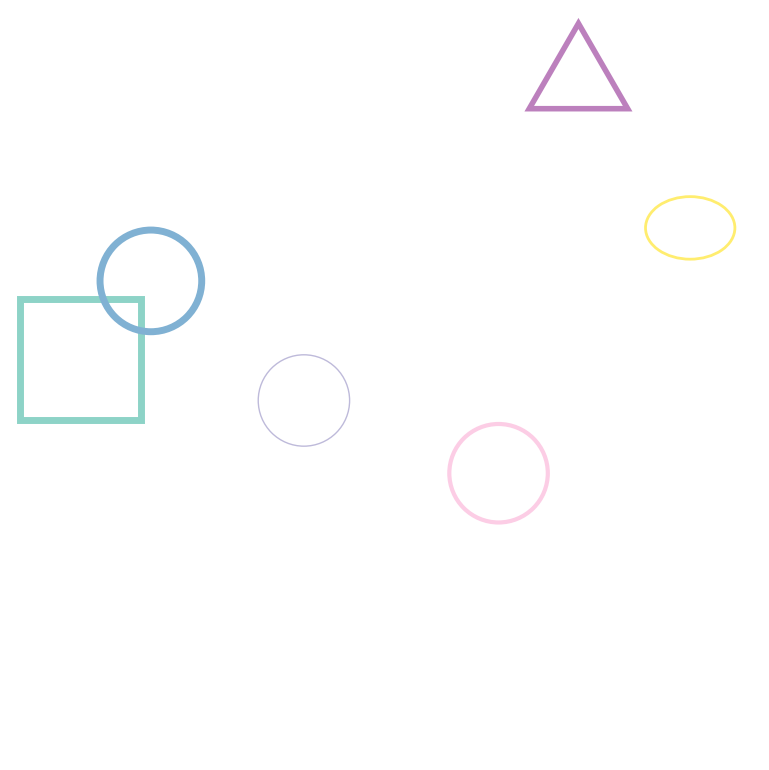[{"shape": "square", "thickness": 2.5, "radius": 0.39, "center": [0.104, 0.533]}, {"shape": "circle", "thickness": 0.5, "radius": 0.3, "center": [0.395, 0.48]}, {"shape": "circle", "thickness": 2.5, "radius": 0.33, "center": [0.196, 0.635]}, {"shape": "circle", "thickness": 1.5, "radius": 0.32, "center": [0.647, 0.385]}, {"shape": "triangle", "thickness": 2, "radius": 0.37, "center": [0.751, 0.896]}, {"shape": "oval", "thickness": 1, "radius": 0.29, "center": [0.896, 0.704]}]